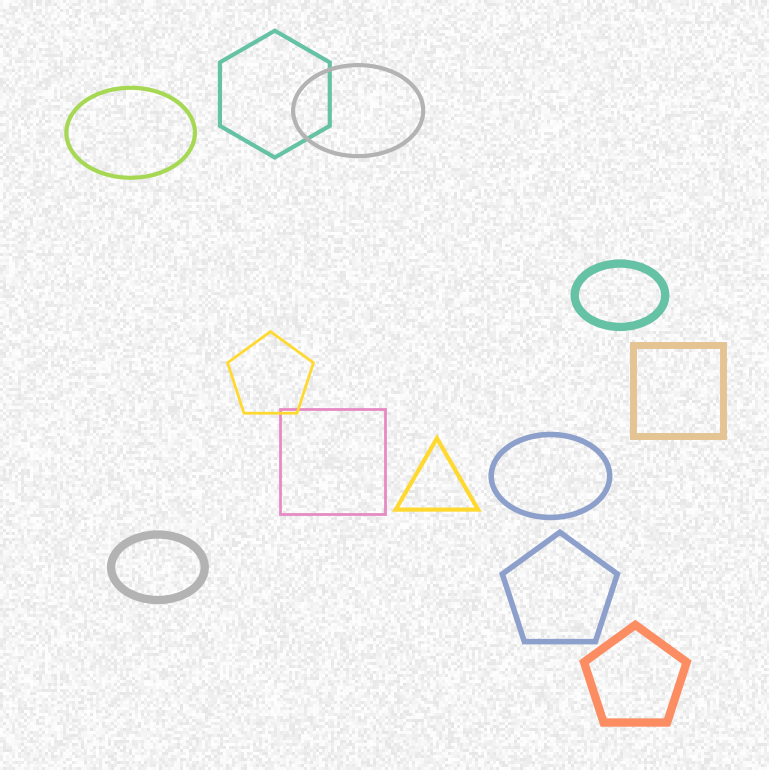[{"shape": "hexagon", "thickness": 1.5, "radius": 0.41, "center": [0.357, 0.878]}, {"shape": "oval", "thickness": 3, "radius": 0.29, "center": [0.805, 0.617]}, {"shape": "pentagon", "thickness": 3, "radius": 0.35, "center": [0.825, 0.118]}, {"shape": "oval", "thickness": 2, "radius": 0.38, "center": [0.715, 0.382]}, {"shape": "pentagon", "thickness": 2, "radius": 0.39, "center": [0.727, 0.23]}, {"shape": "square", "thickness": 1, "radius": 0.34, "center": [0.432, 0.401]}, {"shape": "oval", "thickness": 1.5, "radius": 0.42, "center": [0.17, 0.828]}, {"shape": "pentagon", "thickness": 1, "radius": 0.29, "center": [0.351, 0.511]}, {"shape": "triangle", "thickness": 1.5, "radius": 0.31, "center": [0.567, 0.369]}, {"shape": "square", "thickness": 2.5, "radius": 0.29, "center": [0.881, 0.493]}, {"shape": "oval", "thickness": 1.5, "radius": 0.42, "center": [0.465, 0.856]}, {"shape": "oval", "thickness": 3, "radius": 0.3, "center": [0.205, 0.263]}]